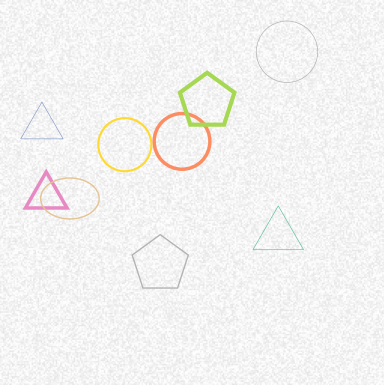[{"shape": "triangle", "thickness": 0.5, "radius": 0.38, "center": [0.723, 0.389]}, {"shape": "circle", "thickness": 2.5, "radius": 0.36, "center": [0.473, 0.633]}, {"shape": "triangle", "thickness": 0.5, "radius": 0.32, "center": [0.109, 0.671]}, {"shape": "triangle", "thickness": 2.5, "radius": 0.31, "center": [0.12, 0.491]}, {"shape": "pentagon", "thickness": 3, "radius": 0.37, "center": [0.538, 0.736]}, {"shape": "circle", "thickness": 1.5, "radius": 0.34, "center": [0.324, 0.624]}, {"shape": "oval", "thickness": 1, "radius": 0.38, "center": [0.182, 0.484]}, {"shape": "pentagon", "thickness": 1, "radius": 0.38, "center": [0.416, 0.314]}, {"shape": "circle", "thickness": 0.5, "radius": 0.4, "center": [0.745, 0.866]}]